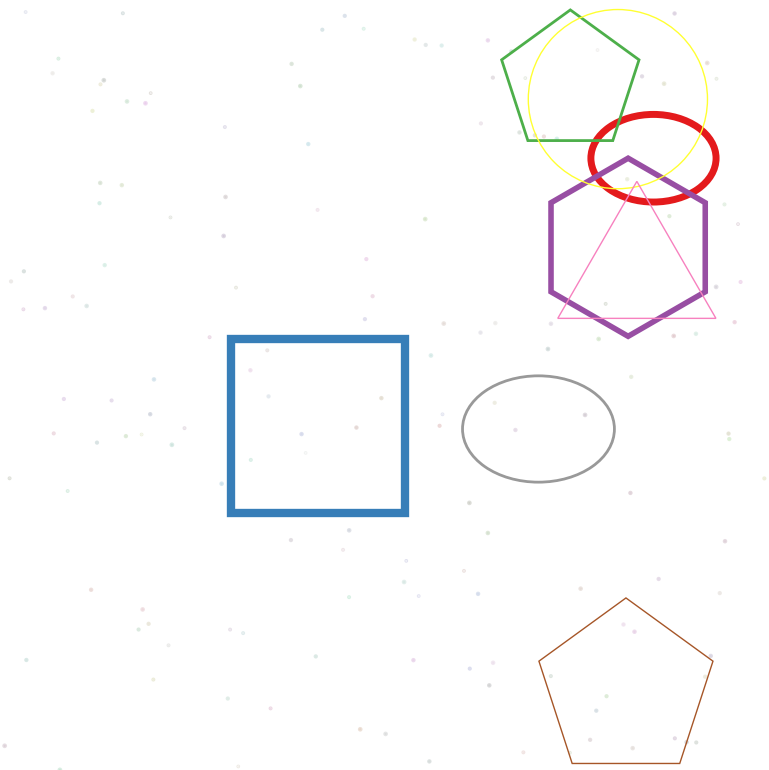[{"shape": "oval", "thickness": 2.5, "radius": 0.41, "center": [0.849, 0.795]}, {"shape": "square", "thickness": 3, "radius": 0.56, "center": [0.413, 0.447]}, {"shape": "pentagon", "thickness": 1, "radius": 0.47, "center": [0.741, 0.893]}, {"shape": "hexagon", "thickness": 2, "radius": 0.58, "center": [0.816, 0.679]}, {"shape": "circle", "thickness": 0.5, "radius": 0.58, "center": [0.802, 0.871]}, {"shape": "pentagon", "thickness": 0.5, "radius": 0.59, "center": [0.813, 0.105]}, {"shape": "triangle", "thickness": 0.5, "radius": 0.59, "center": [0.827, 0.646]}, {"shape": "oval", "thickness": 1, "radius": 0.49, "center": [0.699, 0.443]}]